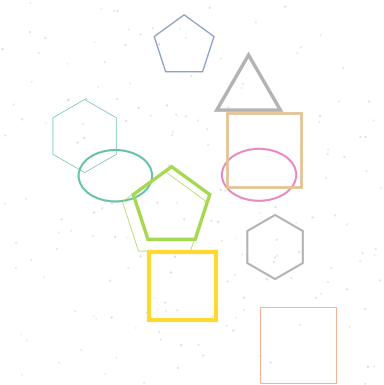[{"shape": "oval", "thickness": 1.5, "radius": 0.48, "center": [0.3, 0.544]}, {"shape": "hexagon", "thickness": 0.5, "radius": 0.47, "center": [0.22, 0.647]}, {"shape": "square", "thickness": 0.5, "radius": 0.49, "center": [0.773, 0.104]}, {"shape": "pentagon", "thickness": 1, "radius": 0.41, "center": [0.478, 0.88]}, {"shape": "oval", "thickness": 1.5, "radius": 0.48, "center": [0.673, 0.546]}, {"shape": "pentagon", "thickness": 0.5, "radius": 0.57, "center": [0.427, 0.441]}, {"shape": "pentagon", "thickness": 2.5, "radius": 0.52, "center": [0.446, 0.463]}, {"shape": "square", "thickness": 3, "radius": 0.44, "center": [0.474, 0.257]}, {"shape": "square", "thickness": 2, "radius": 0.48, "center": [0.686, 0.611]}, {"shape": "triangle", "thickness": 2.5, "radius": 0.48, "center": [0.646, 0.762]}, {"shape": "hexagon", "thickness": 1.5, "radius": 0.42, "center": [0.714, 0.358]}]